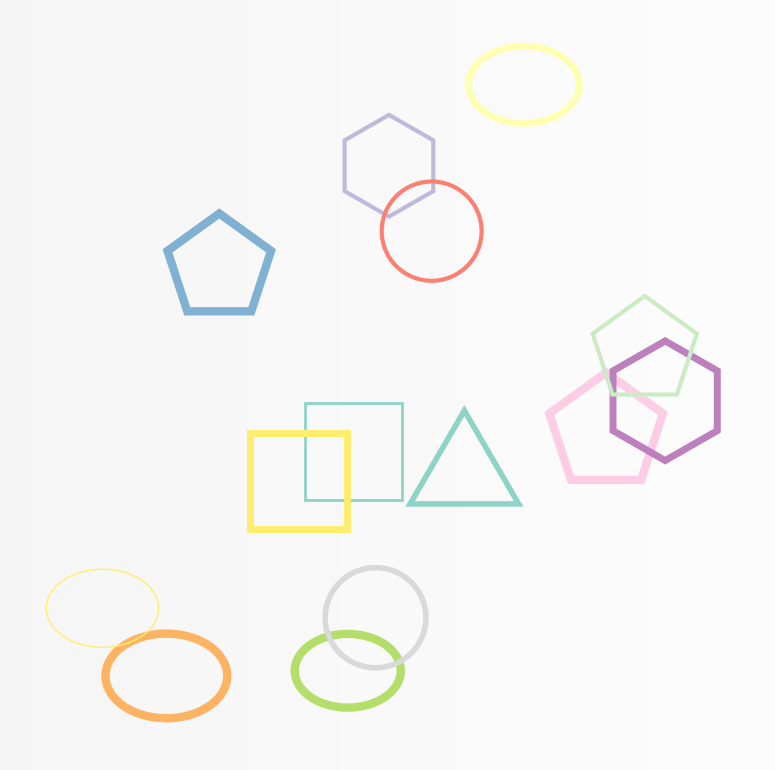[{"shape": "square", "thickness": 1, "radius": 0.31, "center": [0.456, 0.414]}, {"shape": "triangle", "thickness": 2, "radius": 0.4, "center": [0.599, 0.386]}, {"shape": "oval", "thickness": 2.5, "radius": 0.36, "center": [0.676, 0.89]}, {"shape": "hexagon", "thickness": 1.5, "radius": 0.33, "center": [0.502, 0.785]}, {"shape": "circle", "thickness": 1.5, "radius": 0.32, "center": [0.557, 0.7]}, {"shape": "pentagon", "thickness": 3, "radius": 0.35, "center": [0.283, 0.653]}, {"shape": "oval", "thickness": 3, "radius": 0.39, "center": [0.215, 0.122]}, {"shape": "oval", "thickness": 3, "radius": 0.34, "center": [0.449, 0.129]}, {"shape": "pentagon", "thickness": 3, "radius": 0.39, "center": [0.782, 0.439]}, {"shape": "circle", "thickness": 2, "radius": 0.33, "center": [0.485, 0.198]}, {"shape": "hexagon", "thickness": 2.5, "radius": 0.39, "center": [0.858, 0.48]}, {"shape": "pentagon", "thickness": 1.5, "radius": 0.35, "center": [0.832, 0.545]}, {"shape": "square", "thickness": 2.5, "radius": 0.31, "center": [0.385, 0.376]}, {"shape": "oval", "thickness": 0.5, "radius": 0.36, "center": [0.132, 0.21]}]